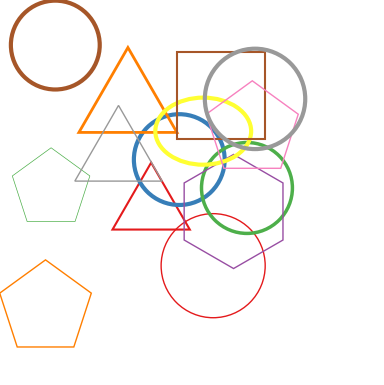[{"shape": "triangle", "thickness": 1.5, "radius": 0.58, "center": [0.393, 0.462]}, {"shape": "circle", "thickness": 1, "radius": 0.68, "center": [0.554, 0.31]}, {"shape": "circle", "thickness": 3, "radius": 0.59, "center": [0.466, 0.585]}, {"shape": "pentagon", "thickness": 0.5, "radius": 0.53, "center": [0.133, 0.51]}, {"shape": "circle", "thickness": 2.5, "radius": 0.59, "center": [0.641, 0.512]}, {"shape": "hexagon", "thickness": 1, "radius": 0.74, "center": [0.607, 0.451]}, {"shape": "triangle", "thickness": 2, "radius": 0.73, "center": [0.332, 0.73]}, {"shape": "pentagon", "thickness": 1, "radius": 0.63, "center": [0.118, 0.2]}, {"shape": "oval", "thickness": 3, "radius": 0.62, "center": [0.528, 0.659]}, {"shape": "circle", "thickness": 3, "radius": 0.58, "center": [0.144, 0.883]}, {"shape": "square", "thickness": 1.5, "radius": 0.57, "center": [0.574, 0.752]}, {"shape": "pentagon", "thickness": 1, "radius": 0.63, "center": [0.655, 0.664]}, {"shape": "triangle", "thickness": 1, "radius": 0.66, "center": [0.308, 0.595]}, {"shape": "circle", "thickness": 3, "radius": 0.65, "center": [0.662, 0.743]}]